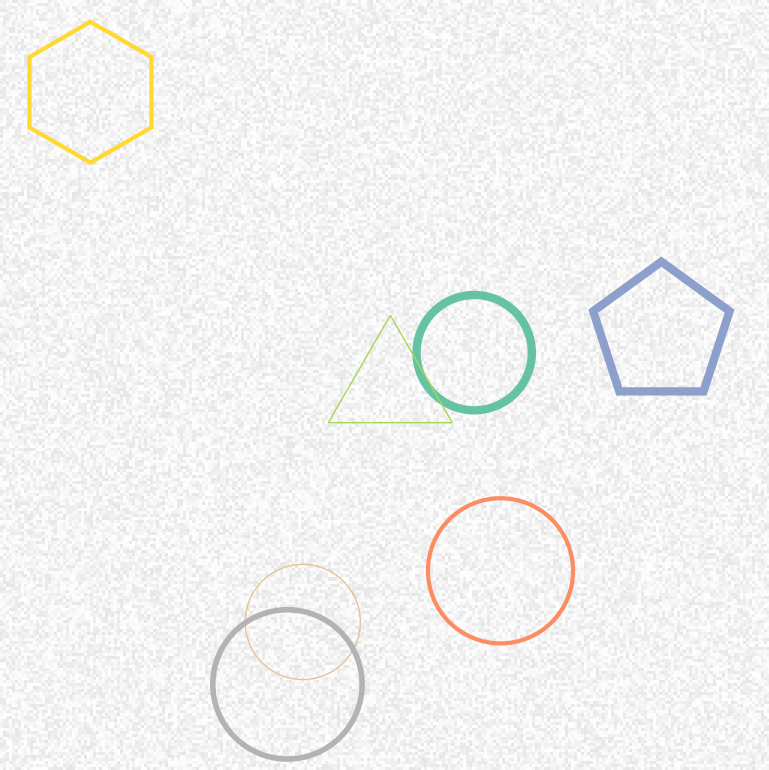[{"shape": "circle", "thickness": 3, "radius": 0.37, "center": [0.616, 0.542]}, {"shape": "circle", "thickness": 1.5, "radius": 0.47, "center": [0.65, 0.259]}, {"shape": "pentagon", "thickness": 3, "radius": 0.47, "center": [0.859, 0.567]}, {"shape": "triangle", "thickness": 0.5, "radius": 0.46, "center": [0.507, 0.498]}, {"shape": "hexagon", "thickness": 1.5, "radius": 0.46, "center": [0.117, 0.88]}, {"shape": "circle", "thickness": 0.5, "radius": 0.37, "center": [0.393, 0.192]}, {"shape": "circle", "thickness": 2, "radius": 0.48, "center": [0.373, 0.111]}]